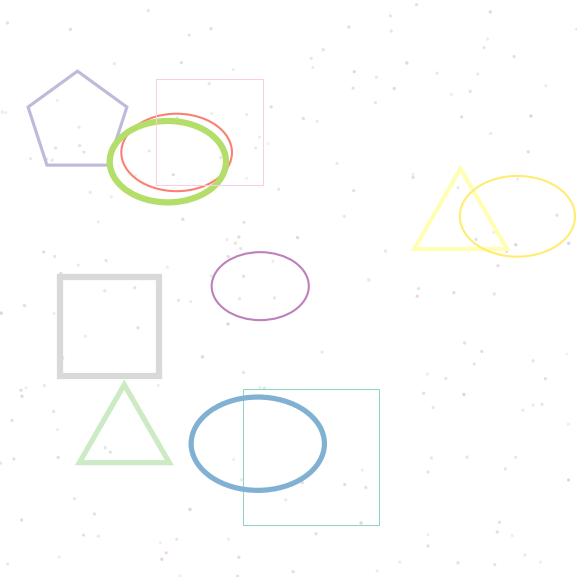[{"shape": "square", "thickness": 0.5, "radius": 0.59, "center": [0.538, 0.207]}, {"shape": "triangle", "thickness": 2, "radius": 0.46, "center": [0.797, 0.614]}, {"shape": "pentagon", "thickness": 1.5, "radius": 0.45, "center": [0.134, 0.786]}, {"shape": "oval", "thickness": 1, "radius": 0.48, "center": [0.306, 0.735]}, {"shape": "oval", "thickness": 2.5, "radius": 0.58, "center": [0.446, 0.231]}, {"shape": "oval", "thickness": 3, "radius": 0.5, "center": [0.291, 0.719]}, {"shape": "square", "thickness": 0.5, "radius": 0.46, "center": [0.363, 0.771]}, {"shape": "square", "thickness": 3, "radius": 0.43, "center": [0.19, 0.434]}, {"shape": "oval", "thickness": 1, "radius": 0.42, "center": [0.451, 0.504]}, {"shape": "triangle", "thickness": 2.5, "radius": 0.45, "center": [0.215, 0.243]}, {"shape": "oval", "thickness": 1, "radius": 0.5, "center": [0.896, 0.625]}]